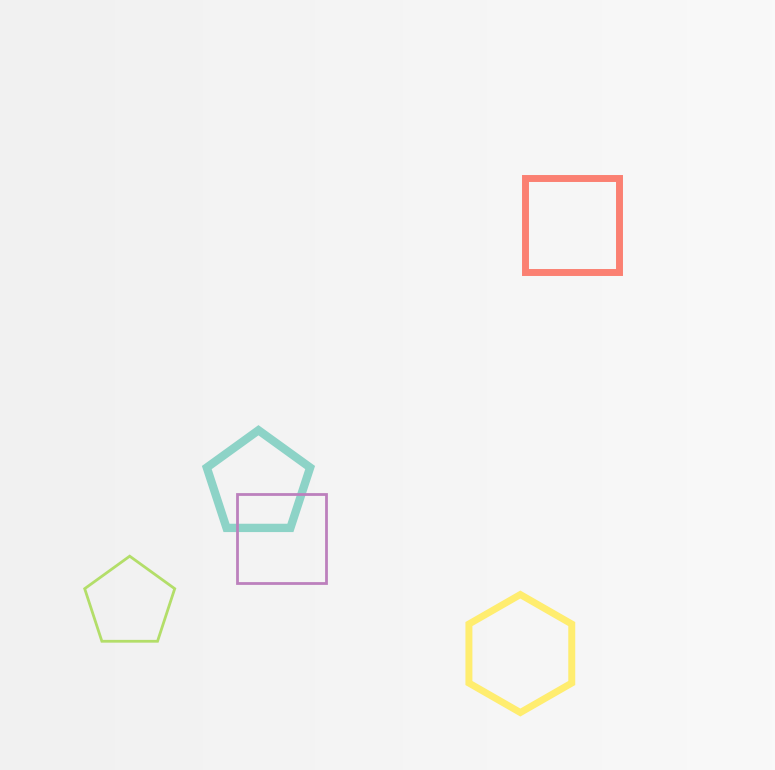[{"shape": "pentagon", "thickness": 3, "radius": 0.35, "center": [0.334, 0.371]}, {"shape": "square", "thickness": 2.5, "radius": 0.3, "center": [0.738, 0.708]}, {"shape": "pentagon", "thickness": 1, "radius": 0.31, "center": [0.167, 0.217]}, {"shape": "square", "thickness": 1, "radius": 0.29, "center": [0.363, 0.301]}, {"shape": "hexagon", "thickness": 2.5, "radius": 0.38, "center": [0.671, 0.151]}]